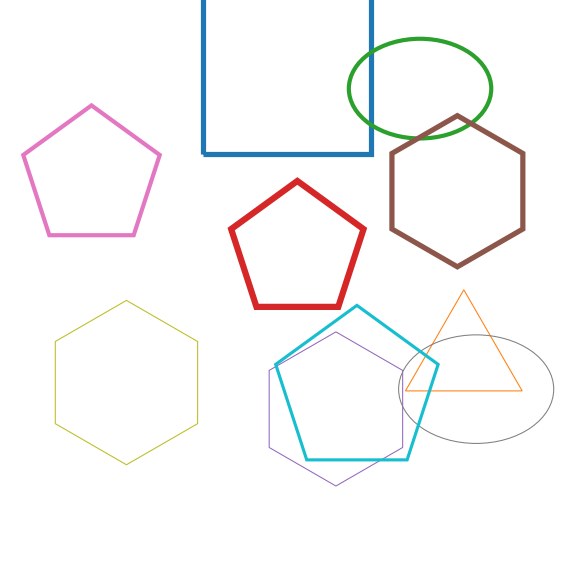[{"shape": "square", "thickness": 2.5, "radius": 0.73, "center": [0.497, 0.878]}, {"shape": "triangle", "thickness": 0.5, "radius": 0.58, "center": [0.803, 0.381]}, {"shape": "oval", "thickness": 2, "radius": 0.62, "center": [0.727, 0.846]}, {"shape": "pentagon", "thickness": 3, "radius": 0.6, "center": [0.515, 0.565]}, {"shape": "hexagon", "thickness": 0.5, "radius": 0.67, "center": [0.582, 0.291]}, {"shape": "hexagon", "thickness": 2.5, "radius": 0.65, "center": [0.792, 0.668]}, {"shape": "pentagon", "thickness": 2, "radius": 0.62, "center": [0.158, 0.692]}, {"shape": "oval", "thickness": 0.5, "radius": 0.67, "center": [0.825, 0.325]}, {"shape": "hexagon", "thickness": 0.5, "radius": 0.71, "center": [0.219, 0.337]}, {"shape": "pentagon", "thickness": 1.5, "radius": 0.74, "center": [0.618, 0.322]}]